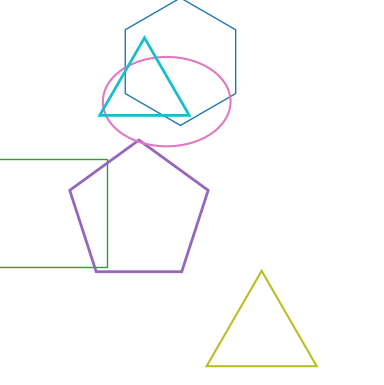[{"shape": "hexagon", "thickness": 1, "radius": 0.83, "center": [0.469, 0.84]}, {"shape": "square", "thickness": 1, "radius": 0.71, "center": [0.136, 0.446]}, {"shape": "pentagon", "thickness": 2, "radius": 0.95, "center": [0.361, 0.447]}, {"shape": "oval", "thickness": 1.5, "radius": 0.83, "center": [0.433, 0.736]}, {"shape": "triangle", "thickness": 1.5, "radius": 0.83, "center": [0.68, 0.131]}, {"shape": "triangle", "thickness": 2, "radius": 0.67, "center": [0.375, 0.767]}]